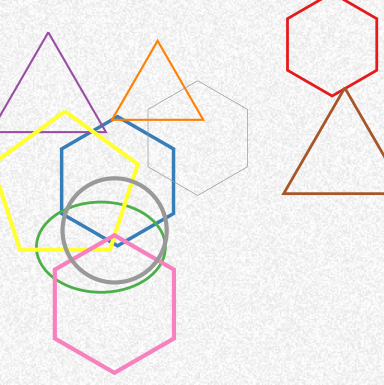[{"shape": "hexagon", "thickness": 2, "radius": 0.67, "center": [0.863, 0.885]}, {"shape": "hexagon", "thickness": 2.5, "radius": 0.84, "center": [0.305, 0.529]}, {"shape": "oval", "thickness": 2, "radius": 0.84, "center": [0.262, 0.358]}, {"shape": "triangle", "thickness": 1.5, "radius": 0.86, "center": [0.125, 0.743]}, {"shape": "triangle", "thickness": 1.5, "radius": 0.68, "center": [0.409, 0.757]}, {"shape": "pentagon", "thickness": 3, "radius": 0.99, "center": [0.169, 0.512]}, {"shape": "triangle", "thickness": 2, "radius": 0.92, "center": [0.896, 0.589]}, {"shape": "hexagon", "thickness": 3, "radius": 0.89, "center": [0.297, 0.21]}, {"shape": "hexagon", "thickness": 0.5, "radius": 0.75, "center": [0.514, 0.641]}, {"shape": "circle", "thickness": 3, "radius": 0.68, "center": [0.298, 0.402]}]